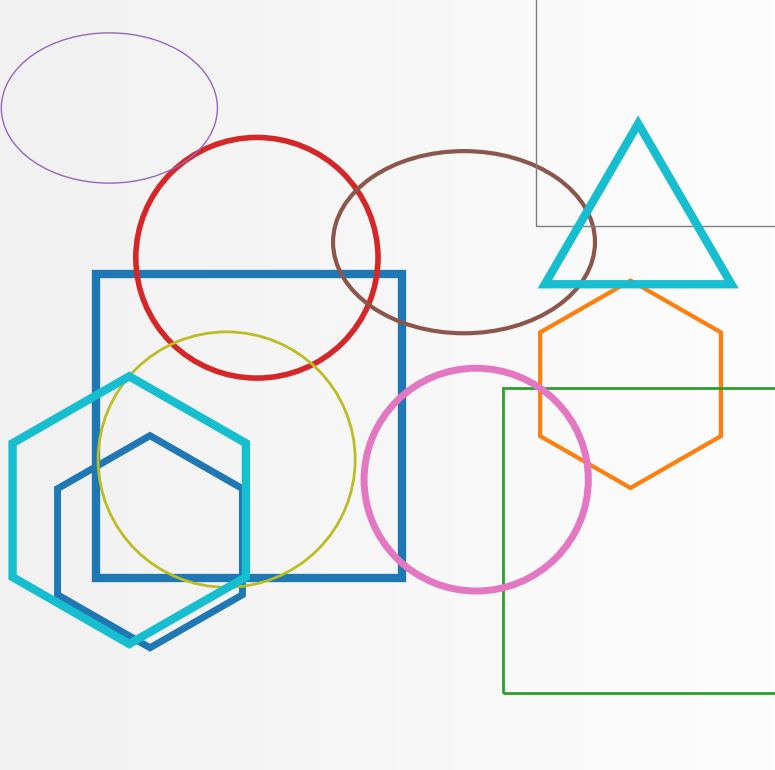[{"shape": "hexagon", "thickness": 2.5, "radius": 0.69, "center": [0.194, 0.296]}, {"shape": "square", "thickness": 3, "radius": 0.99, "center": [0.321, 0.446]}, {"shape": "hexagon", "thickness": 1.5, "radius": 0.67, "center": [0.814, 0.501]}, {"shape": "square", "thickness": 1, "radius": 0.99, "center": [0.846, 0.298]}, {"shape": "circle", "thickness": 2, "radius": 0.78, "center": [0.331, 0.665]}, {"shape": "oval", "thickness": 0.5, "radius": 0.7, "center": [0.141, 0.86]}, {"shape": "oval", "thickness": 1.5, "radius": 0.84, "center": [0.599, 0.685]}, {"shape": "circle", "thickness": 2.5, "radius": 0.72, "center": [0.614, 0.377]}, {"shape": "square", "thickness": 0.5, "radius": 0.81, "center": [0.854, 0.868]}, {"shape": "circle", "thickness": 1, "radius": 0.83, "center": [0.292, 0.403]}, {"shape": "triangle", "thickness": 3, "radius": 0.7, "center": [0.823, 0.7]}, {"shape": "hexagon", "thickness": 3, "radius": 0.87, "center": [0.167, 0.337]}]